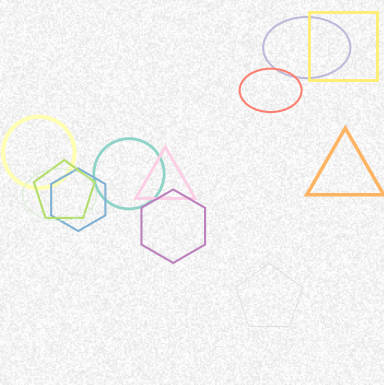[{"shape": "circle", "thickness": 2, "radius": 0.46, "center": [0.335, 0.549]}, {"shape": "circle", "thickness": 3, "radius": 0.46, "center": [0.101, 0.604]}, {"shape": "oval", "thickness": 1.5, "radius": 0.57, "center": [0.797, 0.876]}, {"shape": "oval", "thickness": 1.5, "radius": 0.4, "center": [0.703, 0.765]}, {"shape": "hexagon", "thickness": 1.5, "radius": 0.41, "center": [0.203, 0.481]}, {"shape": "triangle", "thickness": 2.5, "radius": 0.58, "center": [0.897, 0.552]}, {"shape": "pentagon", "thickness": 1.5, "radius": 0.42, "center": [0.167, 0.501]}, {"shape": "triangle", "thickness": 2, "radius": 0.45, "center": [0.43, 0.529]}, {"shape": "pentagon", "thickness": 0.5, "radius": 0.45, "center": [0.699, 0.225]}, {"shape": "hexagon", "thickness": 1.5, "radius": 0.48, "center": [0.45, 0.413]}, {"shape": "oval", "thickness": 0.5, "radius": 0.48, "center": [0.155, 0.494]}, {"shape": "square", "thickness": 2, "radius": 0.44, "center": [0.891, 0.881]}]